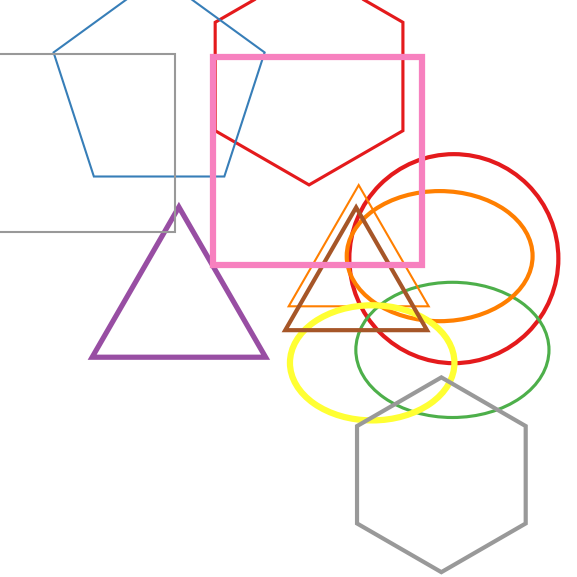[{"shape": "hexagon", "thickness": 1.5, "radius": 0.94, "center": [0.535, 0.867]}, {"shape": "circle", "thickness": 2, "radius": 0.9, "center": [0.786, 0.551]}, {"shape": "pentagon", "thickness": 1, "radius": 0.96, "center": [0.275, 0.849]}, {"shape": "oval", "thickness": 1.5, "radius": 0.84, "center": [0.783, 0.393]}, {"shape": "triangle", "thickness": 2.5, "radius": 0.87, "center": [0.31, 0.467]}, {"shape": "triangle", "thickness": 1, "radius": 0.7, "center": [0.621, 0.539]}, {"shape": "oval", "thickness": 2, "radius": 0.8, "center": [0.761, 0.556]}, {"shape": "oval", "thickness": 3, "radius": 0.71, "center": [0.644, 0.371]}, {"shape": "triangle", "thickness": 2, "radius": 0.71, "center": [0.617, 0.498]}, {"shape": "square", "thickness": 3, "radius": 0.9, "center": [0.549, 0.72]}, {"shape": "square", "thickness": 1, "radius": 0.77, "center": [0.149, 0.751]}, {"shape": "hexagon", "thickness": 2, "radius": 0.84, "center": [0.764, 0.177]}]